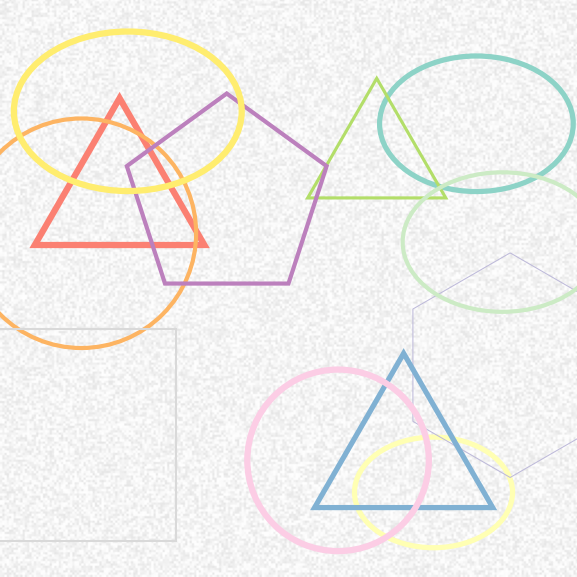[{"shape": "oval", "thickness": 2.5, "radius": 0.84, "center": [0.825, 0.785]}, {"shape": "oval", "thickness": 2.5, "radius": 0.68, "center": [0.751, 0.146]}, {"shape": "hexagon", "thickness": 0.5, "radius": 0.97, "center": [0.883, 0.367]}, {"shape": "triangle", "thickness": 3, "radius": 0.85, "center": [0.207, 0.66]}, {"shape": "triangle", "thickness": 2.5, "radius": 0.89, "center": [0.699, 0.209]}, {"shape": "circle", "thickness": 2, "radius": 0.99, "center": [0.141, 0.595]}, {"shape": "triangle", "thickness": 1.5, "radius": 0.69, "center": [0.652, 0.725]}, {"shape": "circle", "thickness": 3, "radius": 0.79, "center": [0.585, 0.202]}, {"shape": "square", "thickness": 1, "radius": 0.92, "center": [0.121, 0.245]}, {"shape": "pentagon", "thickness": 2, "radius": 0.91, "center": [0.393, 0.655]}, {"shape": "oval", "thickness": 2, "radius": 0.86, "center": [0.87, 0.58]}, {"shape": "oval", "thickness": 3, "radius": 0.99, "center": [0.221, 0.806]}]